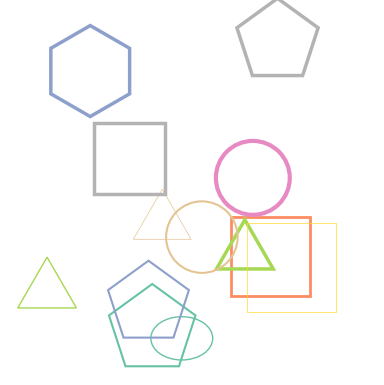[{"shape": "oval", "thickness": 1, "radius": 0.4, "center": [0.472, 0.121]}, {"shape": "pentagon", "thickness": 1.5, "radius": 0.59, "center": [0.395, 0.144]}, {"shape": "square", "thickness": 2, "radius": 0.51, "center": [0.702, 0.334]}, {"shape": "hexagon", "thickness": 2.5, "radius": 0.59, "center": [0.234, 0.815]}, {"shape": "pentagon", "thickness": 1.5, "radius": 0.55, "center": [0.386, 0.212]}, {"shape": "circle", "thickness": 3, "radius": 0.48, "center": [0.657, 0.538]}, {"shape": "triangle", "thickness": 1, "radius": 0.44, "center": [0.122, 0.244]}, {"shape": "triangle", "thickness": 2.5, "radius": 0.43, "center": [0.636, 0.344]}, {"shape": "square", "thickness": 0.5, "radius": 0.58, "center": [0.758, 0.305]}, {"shape": "circle", "thickness": 1.5, "radius": 0.46, "center": [0.524, 0.384]}, {"shape": "triangle", "thickness": 0.5, "radius": 0.43, "center": [0.421, 0.422]}, {"shape": "pentagon", "thickness": 2.5, "radius": 0.55, "center": [0.721, 0.893]}, {"shape": "square", "thickness": 2.5, "radius": 0.46, "center": [0.337, 0.588]}]